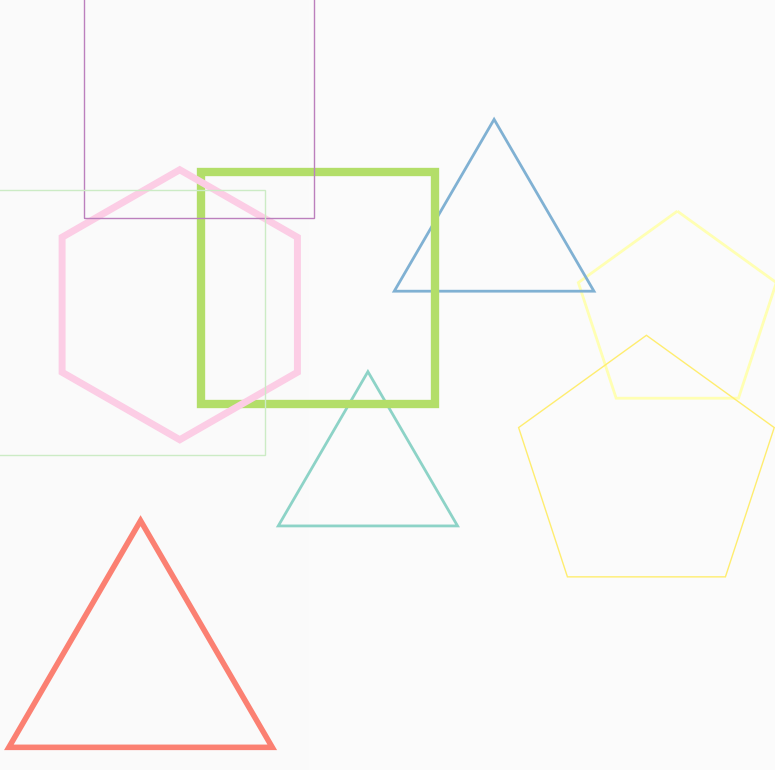[{"shape": "triangle", "thickness": 1, "radius": 0.67, "center": [0.475, 0.384]}, {"shape": "pentagon", "thickness": 1, "radius": 0.67, "center": [0.874, 0.591]}, {"shape": "triangle", "thickness": 2, "radius": 0.98, "center": [0.181, 0.128]}, {"shape": "triangle", "thickness": 1, "radius": 0.74, "center": [0.638, 0.696]}, {"shape": "square", "thickness": 3, "radius": 0.76, "center": [0.41, 0.626]}, {"shape": "hexagon", "thickness": 2.5, "radius": 0.88, "center": [0.232, 0.604]}, {"shape": "square", "thickness": 0.5, "radius": 0.74, "center": [0.257, 0.866]}, {"shape": "square", "thickness": 0.5, "radius": 0.86, "center": [0.169, 0.581]}, {"shape": "pentagon", "thickness": 0.5, "radius": 0.87, "center": [0.834, 0.391]}]